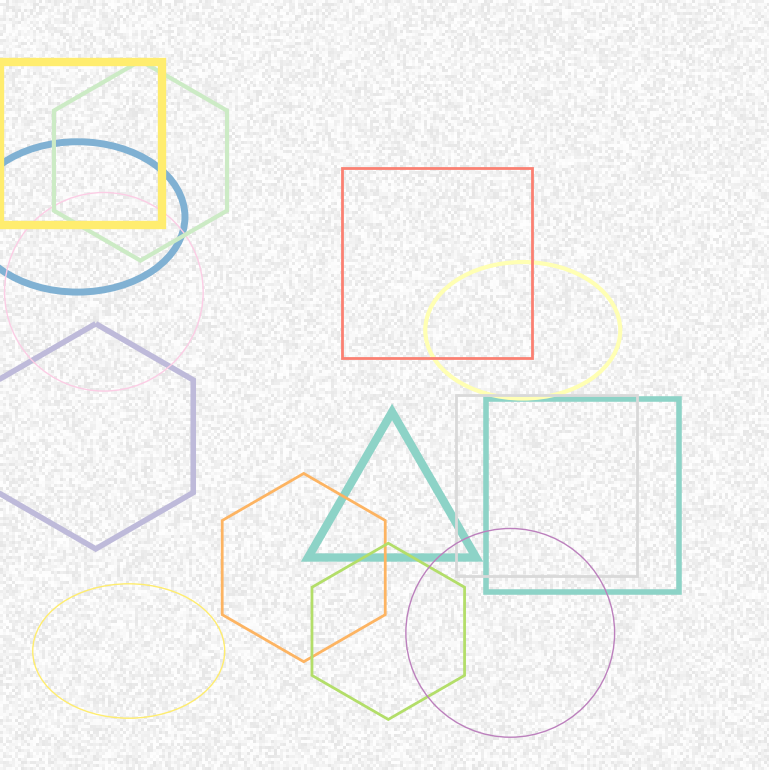[{"shape": "square", "thickness": 2, "radius": 0.63, "center": [0.757, 0.356]}, {"shape": "triangle", "thickness": 3, "radius": 0.63, "center": [0.509, 0.339]}, {"shape": "oval", "thickness": 1.5, "radius": 0.63, "center": [0.679, 0.571]}, {"shape": "hexagon", "thickness": 2, "radius": 0.73, "center": [0.124, 0.433]}, {"shape": "square", "thickness": 1, "radius": 0.62, "center": [0.568, 0.658]}, {"shape": "oval", "thickness": 2.5, "radius": 0.7, "center": [0.101, 0.718]}, {"shape": "hexagon", "thickness": 1, "radius": 0.61, "center": [0.394, 0.263]}, {"shape": "hexagon", "thickness": 1, "radius": 0.57, "center": [0.504, 0.18]}, {"shape": "circle", "thickness": 0.5, "radius": 0.64, "center": [0.135, 0.621]}, {"shape": "square", "thickness": 1, "radius": 0.59, "center": [0.71, 0.369]}, {"shape": "circle", "thickness": 0.5, "radius": 0.68, "center": [0.663, 0.178]}, {"shape": "hexagon", "thickness": 1.5, "radius": 0.65, "center": [0.182, 0.791]}, {"shape": "square", "thickness": 3, "radius": 0.53, "center": [0.106, 0.814]}, {"shape": "oval", "thickness": 0.5, "radius": 0.62, "center": [0.167, 0.155]}]